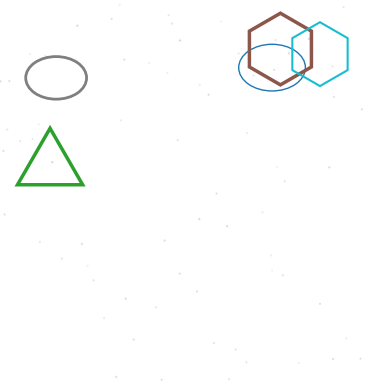[{"shape": "oval", "thickness": 1, "radius": 0.43, "center": [0.707, 0.824]}, {"shape": "triangle", "thickness": 2.5, "radius": 0.49, "center": [0.13, 0.569]}, {"shape": "hexagon", "thickness": 2.5, "radius": 0.47, "center": [0.728, 0.873]}, {"shape": "oval", "thickness": 2, "radius": 0.4, "center": [0.146, 0.798]}, {"shape": "hexagon", "thickness": 1.5, "radius": 0.41, "center": [0.831, 0.859]}]